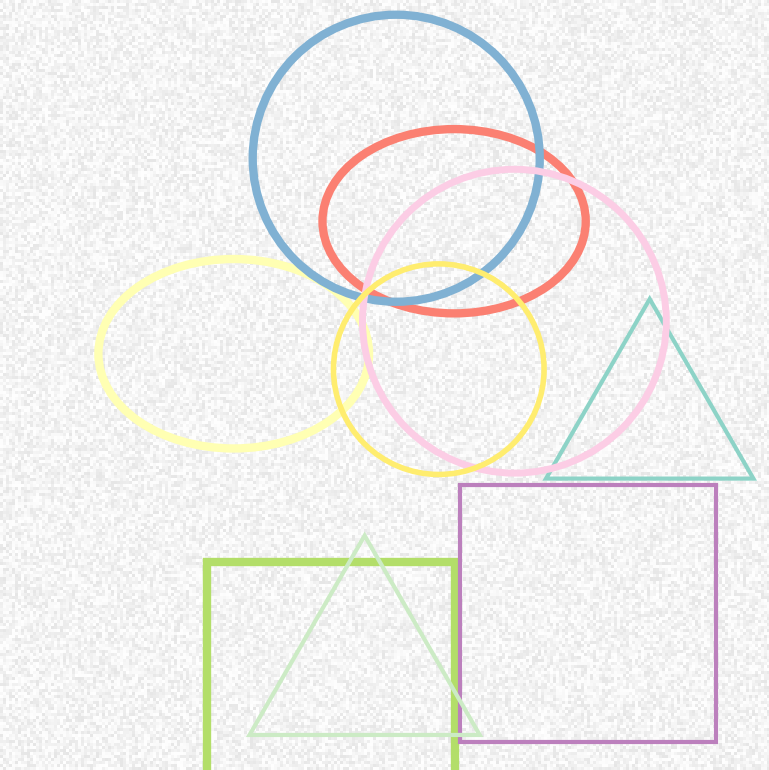[{"shape": "triangle", "thickness": 1.5, "radius": 0.78, "center": [0.844, 0.456]}, {"shape": "oval", "thickness": 3, "radius": 0.88, "center": [0.304, 0.541]}, {"shape": "oval", "thickness": 3, "radius": 0.85, "center": [0.59, 0.713]}, {"shape": "circle", "thickness": 3, "radius": 0.93, "center": [0.515, 0.794]}, {"shape": "square", "thickness": 3, "radius": 0.8, "center": [0.43, 0.11]}, {"shape": "circle", "thickness": 2.5, "radius": 0.99, "center": [0.668, 0.583]}, {"shape": "square", "thickness": 1.5, "radius": 0.83, "center": [0.764, 0.203]}, {"shape": "triangle", "thickness": 1.5, "radius": 0.86, "center": [0.474, 0.132]}, {"shape": "circle", "thickness": 2, "radius": 0.68, "center": [0.57, 0.521]}]